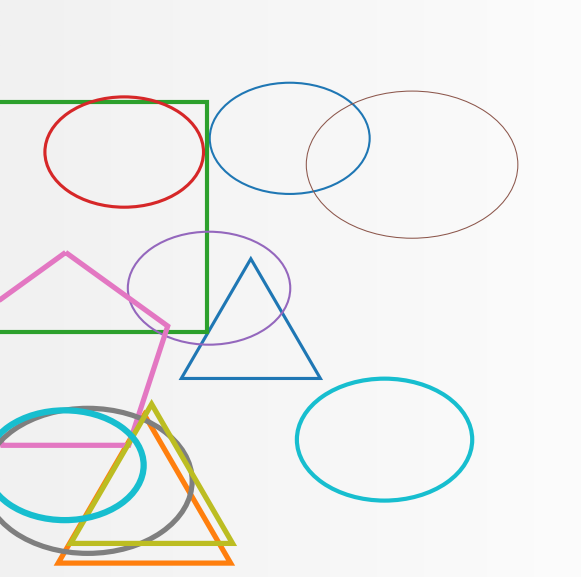[{"shape": "oval", "thickness": 1, "radius": 0.69, "center": [0.498, 0.76]}, {"shape": "triangle", "thickness": 1.5, "radius": 0.69, "center": [0.432, 0.413]}, {"shape": "triangle", "thickness": 2.5, "radius": 0.86, "center": [0.248, 0.11]}, {"shape": "square", "thickness": 2, "radius": 0.99, "center": [0.157, 0.624]}, {"shape": "oval", "thickness": 1.5, "radius": 0.68, "center": [0.214, 0.736]}, {"shape": "oval", "thickness": 1, "radius": 0.7, "center": [0.36, 0.5]}, {"shape": "oval", "thickness": 0.5, "radius": 0.91, "center": [0.709, 0.714]}, {"shape": "pentagon", "thickness": 2.5, "radius": 0.92, "center": [0.113, 0.377]}, {"shape": "oval", "thickness": 2.5, "radius": 0.9, "center": [0.151, 0.166]}, {"shape": "triangle", "thickness": 2.5, "radius": 0.8, "center": [0.261, 0.139]}, {"shape": "oval", "thickness": 3, "radius": 0.68, "center": [0.111, 0.194]}, {"shape": "oval", "thickness": 2, "radius": 0.75, "center": [0.662, 0.238]}]